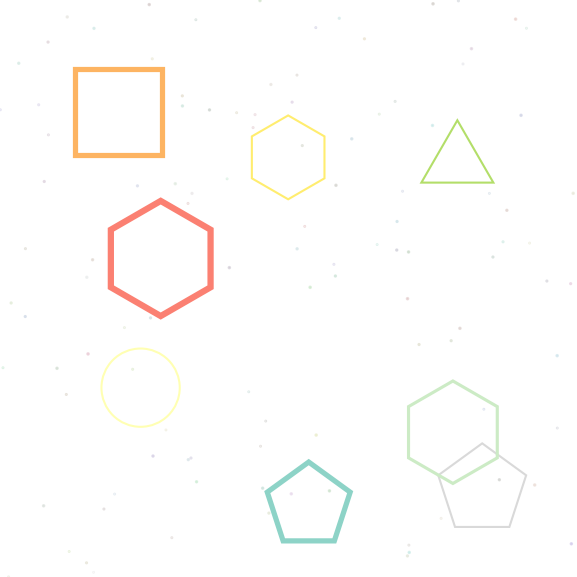[{"shape": "pentagon", "thickness": 2.5, "radius": 0.38, "center": [0.535, 0.124]}, {"shape": "circle", "thickness": 1, "radius": 0.34, "center": [0.243, 0.328]}, {"shape": "hexagon", "thickness": 3, "radius": 0.5, "center": [0.278, 0.552]}, {"shape": "square", "thickness": 2.5, "radius": 0.38, "center": [0.205, 0.805]}, {"shape": "triangle", "thickness": 1, "radius": 0.36, "center": [0.792, 0.719]}, {"shape": "pentagon", "thickness": 1, "radius": 0.4, "center": [0.835, 0.151]}, {"shape": "hexagon", "thickness": 1.5, "radius": 0.44, "center": [0.784, 0.251]}, {"shape": "hexagon", "thickness": 1, "radius": 0.36, "center": [0.499, 0.727]}]